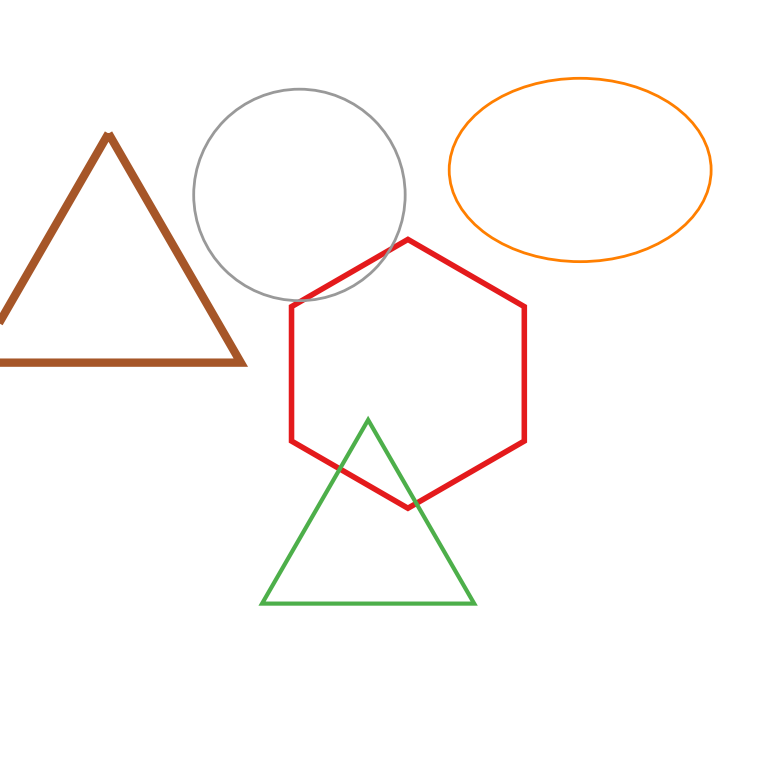[{"shape": "hexagon", "thickness": 2, "radius": 0.87, "center": [0.53, 0.514]}, {"shape": "triangle", "thickness": 1.5, "radius": 0.8, "center": [0.478, 0.296]}, {"shape": "oval", "thickness": 1, "radius": 0.85, "center": [0.753, 0.779]}, {"shape": "triangle", "thickness": 3, "radius": 0.99, "center": [0.141, 0.628]}, {"shape": "circle", "thickness": 1, "radius": 0.69, "center": [0.389, 0.747]}]